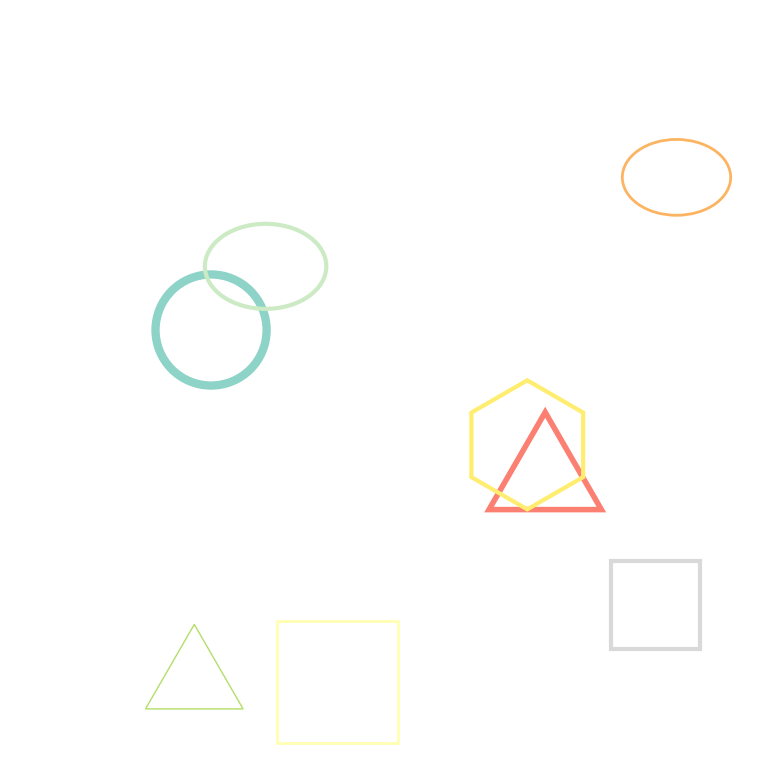[{"shape": "circle", "thickness": 3, "radius": 0.36, "center": [0.274, 0.571]}, {"shape": "square", "thickness": 1, "radius": 0.39, "center": [0.438, 0.114]}, {"shape": "triangle", "thickness": 2, "radius": 0.42, "center": [0.708, 0.38]}, {"shape": "oval", "thickness": 1, "radius": 0.35, "center": [0.879, 0.77]}, {"shape": "triangle", "thickness": 0.5, "radius": 0.37, "center": [0.252, 0.116]}, {"shape": "square", "thickness": 1.5, "radius": 0.29, "center": [0.851, 0.214]}, {"shape": "oval", "thickness": 1.5, "radius": 0.39, "center": [0.345, 0.654]}, {"shape": "hexagon", "thickness": 1.5, "radius": 0.42, "center": [0.685, 0.422]}]